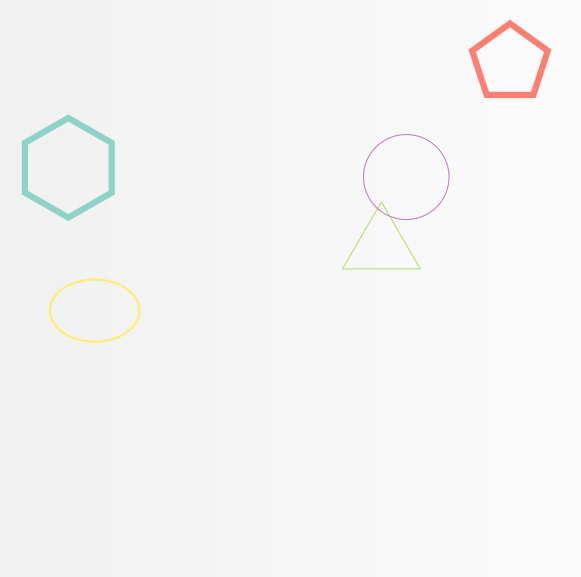[{"shape": "hexagon", "thickness": 3, "radius": 0.43, "center": [0.117, 0.709]}, {"shape": "pentagon", "thickness": 3, "radius": 0.34, "center": [0.877, 0.89]}, {"shape": "triangle", "thickness": 0.5, "radius": 0.39, "center": [0.656, 0.572]}, {"shape": "circle", "thickness": 0.5, "radius": 0.37, "center": [0.699, 0.693]}, {"shape": "oval", "thickness": 1, "radius": 0.38, "center": [0.163, 0.461]}]